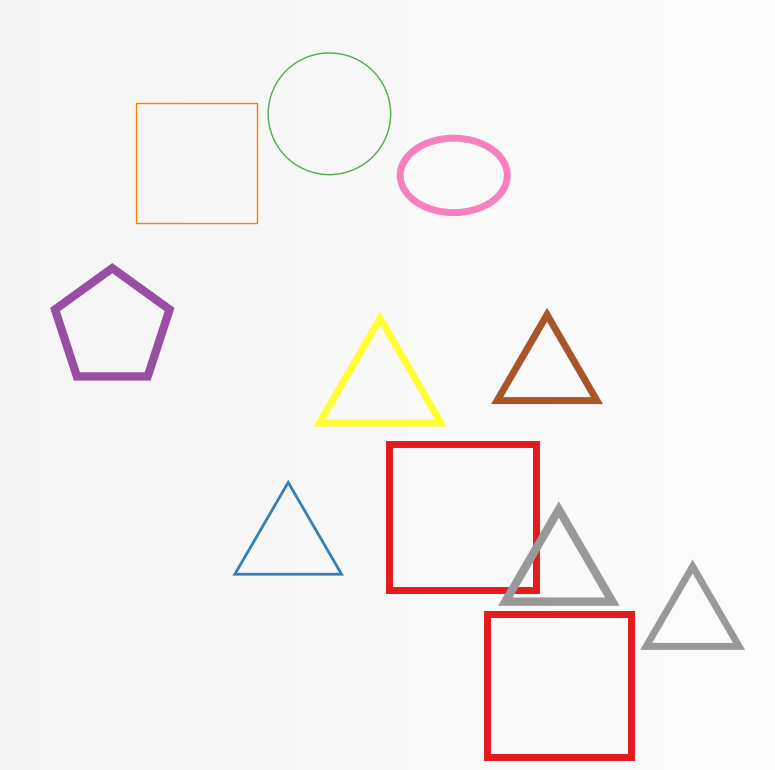[{"shape": "square", "thickness": 2.5, "radius": 0.46, "center": [0.721, 0.11]}, {"shape": "square", "thickness": 2.5, "radius": 0.48, "center": [0.597, 0.329]}, {"shape": "triangle", "thickness": 1, "radius": 0.4, "center": [0.372, 0.294]}, {"shape": "circle", "thickness": 0.5, "radius": 0.4, "center": [0.425, 0.852]}, {"shape": "pentagon", "thickness": 3, "radius": 0.39, "center": [0.145, 0.574]}, {"shape": "square", "thickness": 0.5, "radius": 0.39, "center": [0.254, 0.788]}, {"shape": "triangle", "thickness": 2.5, "radius": 0.45, "center": [0.491, 0.496]}, {"shape": "triangle", "thickness": 2.5, "radius": 0.37, "center": [0.706, 0.517]}, {"shape": "oval", "thickness": 2.5, "radius": 0.35, "center": [0.585, 0.772]}, {"shape": "triangle", "thickness": 3, "radius": 0.4, "center": [0.721, 0.259]}, {"shape": "triangle", "thickness": 2.5, "radius": 0.35, "center": [0.894, 0.195]}]